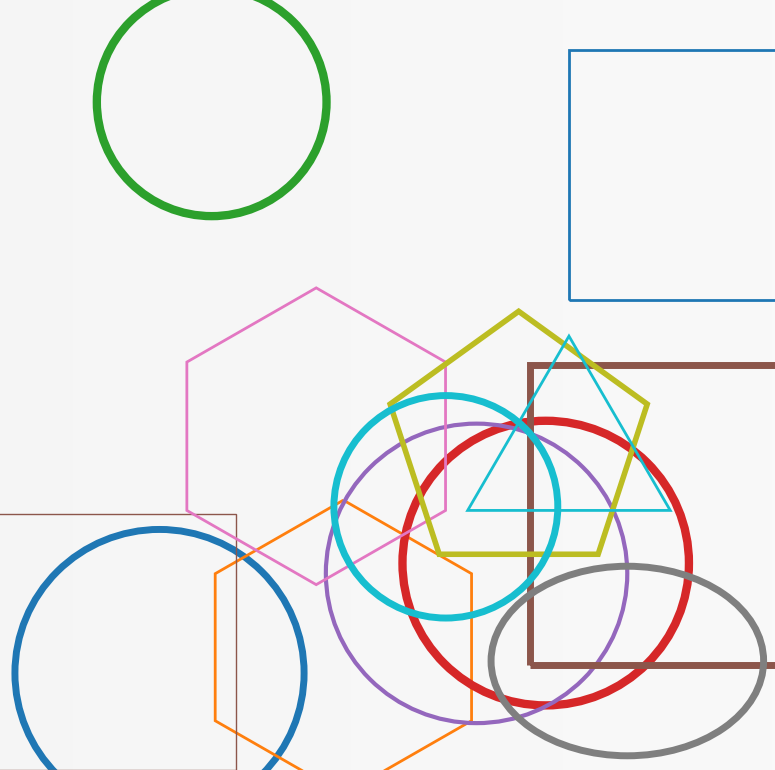[{"shape": "square", "thickness": 1, "radius": 0.81, "center": [0.897, 0.773]}, {"shape": "circle", "thickness": 2.5, "radius": 0.93, "center": [0.206, 0.126]}, {"shape": "hexagon", "thickness": 1, "radius": 0.95, "center": [0.443, 0.159]}, {"shape": "circle", "thickness": 3, "radius": 0.74, "center": [0.273, 0.868]}, {"shape": "circle", "thickness": 3, "radius": 0.92, "center": [0.704, 0.269]}, {"shape": "circle", "thickness": 1.5, "radius": 0.97, "center": [0.615, 0.255]}, {"shape": "square", "thickness": 0.5, "radius": 0.83, "center": [0.138, 0.166]}, {"shape": "square", "thickness": 2.5, "radius": 0.97, "center": [0.878, 0.331]}, {"shape": "hexagon", "thickness": 1, "radius": 0.96, "center": [0.408, 0.433]}, {"shape": "oval", "thickness": 2.5, "radius": 0.88, "center": [0.809, 0.142]}, {"shape": "pentagon", "thickness": 2, "radius": 0.87, "center": [0.669, 0.421]}, {"shape": "circle", "thickness": 2.5, "radius": 0.72, "center": [0.575, 0.342]}, {"shape": "triangle", "thickness": 1, "radius": 0.75, "center": [0.734, 0.413]}]